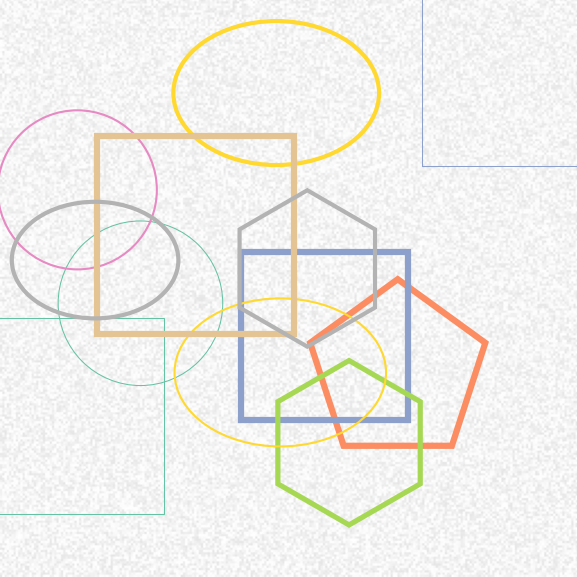[{"shape": "circle", "thickness": 0.5, "radius": 0.71, "center": [0.243, 0.474]}, {"shape": "square", "thickness": 0.5, "radius": 0.85, "center": [0.114, 0.279]}, {"shape": "pentagon", "thickness": 3, "radius": 0.8, "center": [0.689, 0.356]}, {"shape": "square", "thickness": 0.5, "radius": 0.79, "center": [0.888, 0.87]}, {"shape": "square", "thickness": 3, "radius": 0.72, "center": [0.562, 0.417]}, {"shape": "circle", "thickness": 1, "radius": 0.69, "center": [0.134, 0.67]}, {"shape": "hexagon", "thickness": 2.5, "radius": 0.71, "center": [0.604, 0.232]}, {"shape": "oval", "thickness": 2, "radius": 0.89, "center": [0.478, 0.838]}, {"shape": "oval", "thickness": 1, "radius": 0.92, "center": [0.485, 0.354]}, {"shape": "square", "thickness": 3, "radius": 0.85, "center": [0.338, 0.592]}, {"shape": "hexagon", "thickness": 2, "radius": 0.68, "center": [0.532, 0.534]}, {"shape": "oval", "thickness": 2, "radius": 0.72, "center": [0.165, 0.549]}]